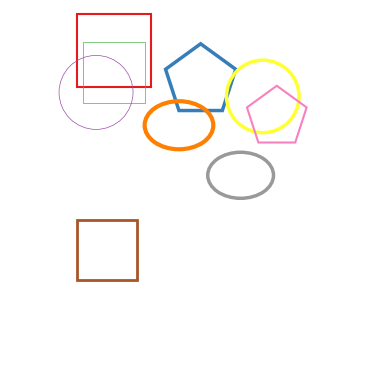[{"shape": "square", "thickness": 1.5, "radius": 0.48, "center": [0.296, 0.869]}, {"shape": "pentagon", "thickness": 2.5, "radius": 0.48, "center": [0.521, 0.79]}, {"shape": "square", "thickness": 0.5, "radius": 0.4, "center": [0.297, 0.812]}, {"shape": "circle", "thickness": 0.5, "radius": 0.48, "center": [0.249, 0.76]}, {"shape": "oval", "thickness": 3, "radius": 0.45, "center": [0.465, 0.675]}, {"shape": "circle", "thickness": 2.5, "radius": 0.47, "center": [0.683, 0.749]}, {"shape": "square", "thickness": 2, "radius": 0.39, "center": [0.278, 0.35]}, {"shape": "pentagon", "thickness": 1.5, "radius": 0.41, "center": [0.719, 0.696]}, {"shape": "oval", "thickness": 2.5, "radius": 0.43, "center": [0.625, 0.545]}]